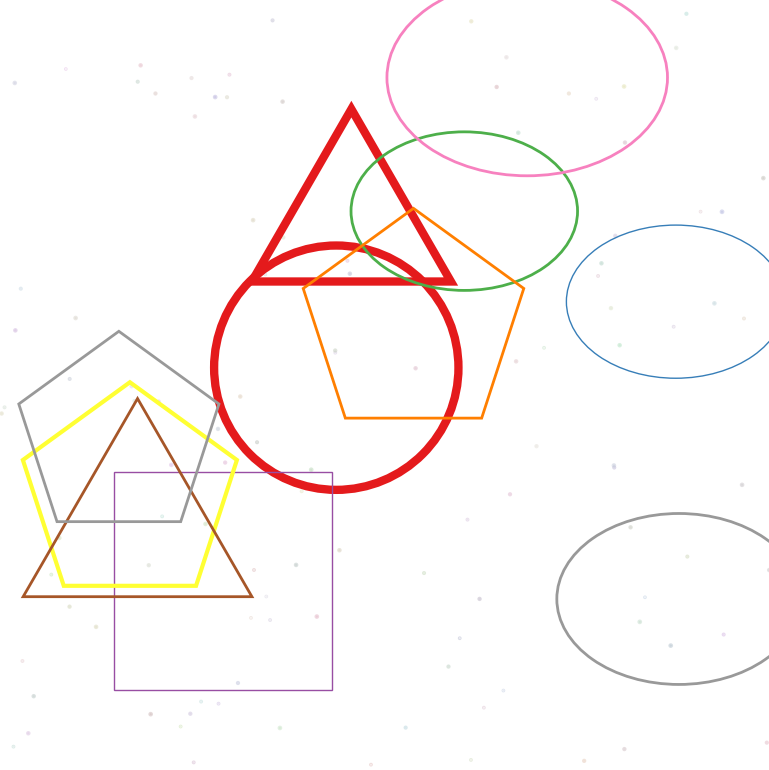[{"shape": "triangle", "thickness": 3, "radius": 0.75, "center": [0.456, 0.709]}, {"shape": "circle", "thickness": 3, "radius": 0.79, "center": [0.437, 0.522]}, {"shape": "oval", "thickness": 0.5, "radius": 0.71, "center": [0.878, 0.608]}, {"shape": "oval", "thickness": 1, "radius": 0.74, "center": [0.603, 0.726]}, {"shape": "square", "thickness": 0.5, "radius": 0.71, "center": [0.29, 0.245]}, {"shape": "pentagon", "thickness": 1, "radius": 0.75, "center": [0.537, 0.579]}, {"shape": "pentagon", "thickness": 1.5, "radius": 0.73, "center": [0.169, 0.357]}, {"shape": "triangle", "thickness": 1, "radius": 0.86, "center": [0.179, 0.311]}, {"shape": "oval", "thickness": 1, "radius": 0.91, "center": [0.685, 0.899]}, {"shape": "oval", "thickness": 1, "radius": 0.79, "center": [0.882, 0.222]}, {"shape": "pentagon", "thickness": 1, "radius": 0.68, "center": [0.154, 0.433]}]